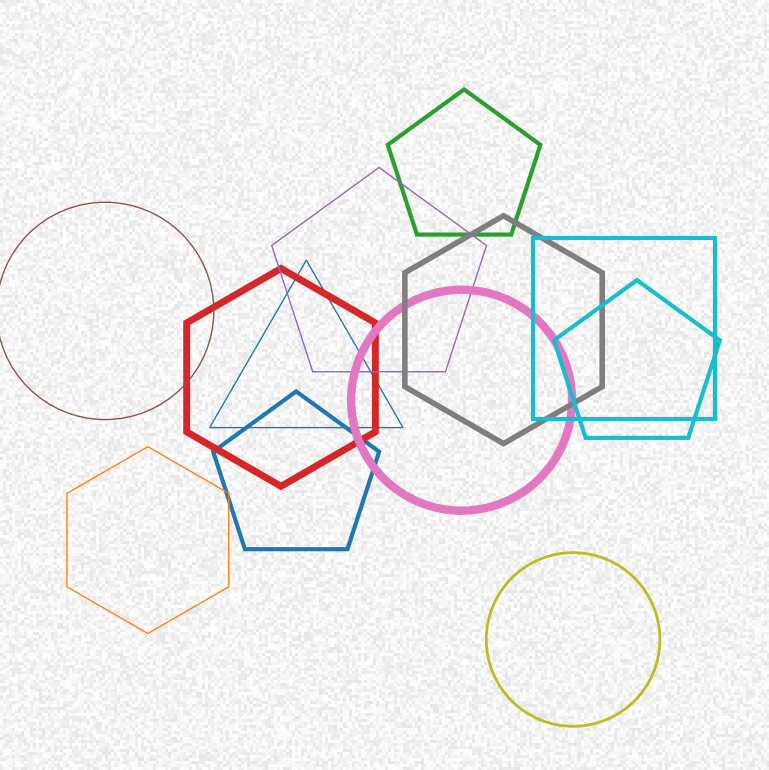[{"shape": "pentagon", "thickness": 1.5, "radius": 0.57, "center": [0.385, 0.378]}, {"shape": "triangle", "thickness": 0.5, "radius": 0.72, "center": [0.398, 0.517]}, {"shape": "hexagon", "thickness": 0.5, "radius": 0.61, "center": [0.192, 0.299]}, {"shape": "pentagon", "thickness": 1.5, "radius": 0.52, "center": [0.603, 0.78]}, {"shape": "hexagon", "thickness": 2.5, "radius": 0.71, "center": [0.365, 0.51]}, {"shape": "pentagon", "thickness": 0.5, "radius": 0.73, "center": [0.492, 0.636]}, {"shape": "circle", "thickness": 0.5, "radius": 0.71, "center": [0.137, 0.596]}, {"shape": "circle", "thickness": 3, "radius": 0.72, "center": [0.599, 0.48]}, {"shape": "hexagon", "thickness": 2, "radius": 0.74, "center": [0.654, 0.572]}, {"shape": "circle", "thickness": 1, "radius": 0.56, "center": [0.744, 0.17]}, {"shape": "pentagon", "thickness": 1.5, "radius": 0.57, "center": [0.827, 0.523]}, {"shape": "square", "thickness": 1.5, "radius": 0.59, "center": [0.81, 0.574]}]